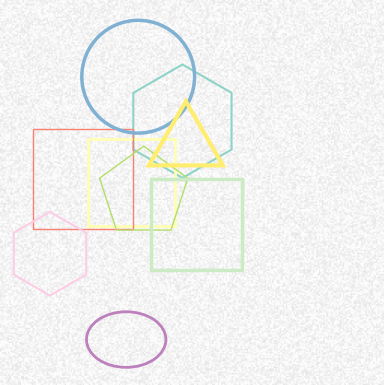[{"shape": "hexagon", "thickness": 1.5, "radius": 0.74, "center": [0.474, 0.685]}, {"shape": "square", "thickness": 2, "radius": 0.56, "center": [0.342, 0.526]}, {"shape": "square", "thickness": 1, "radius": 0.65, "center": [0.217, 0.535]}, {"shape": "circle", "thickness": 2.5, "radius": 0.73, "center": [0.359, 0.801]}, {"shape": "pentagon", "thickness": 1, "radius": 0.6, "center": [0.373, 0.5]}, {"shape": "hexagon", "thickness": 1.5, "radius": 0.54, "center": [0.13, 0.341]}, {"shape": "oval", "thickness": 2, "radius": 0.52, "center": [0.328, 0.118]}, {"shape": "square", "thickness": 2.5, "radius": 0.59, "center": [0.511, 0.417]}, {"shape": "triangle", "thickness": 3, "radius": 0.55, "center": [0.483, 0.626]}]